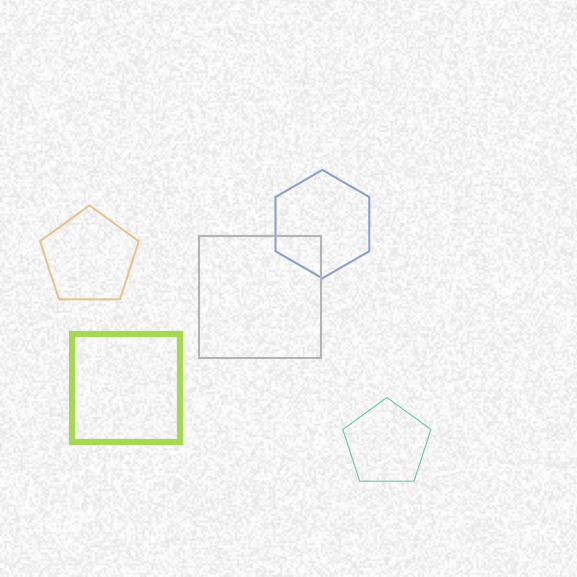[{"shape": "pentagon", "thickness": 0.5, "radius": 0.4, "center": [0.67, 0.231]}, {"shape": "hexagon", "thickness": 1, "radius": 0.47, "center": [0.558, 0.611]}, {"shape": "square", "thickness": 3, "radius": 0.47, "center": [0.218, 0.328]}, {"shape": "pentagon", "thickness": 1, "radius": 0.45, "center": [0.155, 0.554]}, {"shape": "square", "thickness": 1, "radius": 0.53, "center": [0.45, 0.485]}]